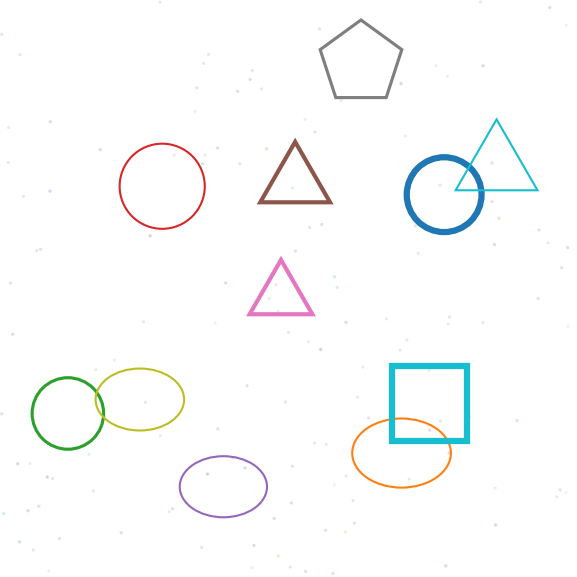[{"shape": "circle", "thickness": 3, "radius": 0.32, "center": [0.769, 0.662]}, {"shape": "oval", "thickness": 1, "radius": 0.43, "center": [0.695, 0.215]}, {"shape": "circle", "thickness": 1.5, "radius": 0.31, "center": [0.118, 0.283]}, {"shape": "circle", "thickness": 1, "radius": 0.37, "center": [0.281, 0.677]}, {"shape": "oval", "thickness": 1, "radius": 0.38, "center": [0.387, 0.156]}, {"shape": "triangle", "thickness": 2, "radius": 0.35, "center": [0.511, 0.684]}, {"shape": "triangle", "thickness": 2, "radius": 0.31, "center": [0.487, 0.486]}, {"shape": "pentagon", "thickness": 1.5, "radius": 0.37, "center": [0.625, 0.89]}, {"shape": "oval", "thickness": 1, "radius": 0.38, "center": [0.242, 0.307]}, {"shape": "square", "thickness": 3, "radius": 0.32, "center": [0.744, 0.301]}, {"shape": "triangle", "thickness": 1, "radius": 0.41, "center": [0.86, 0.711]}]